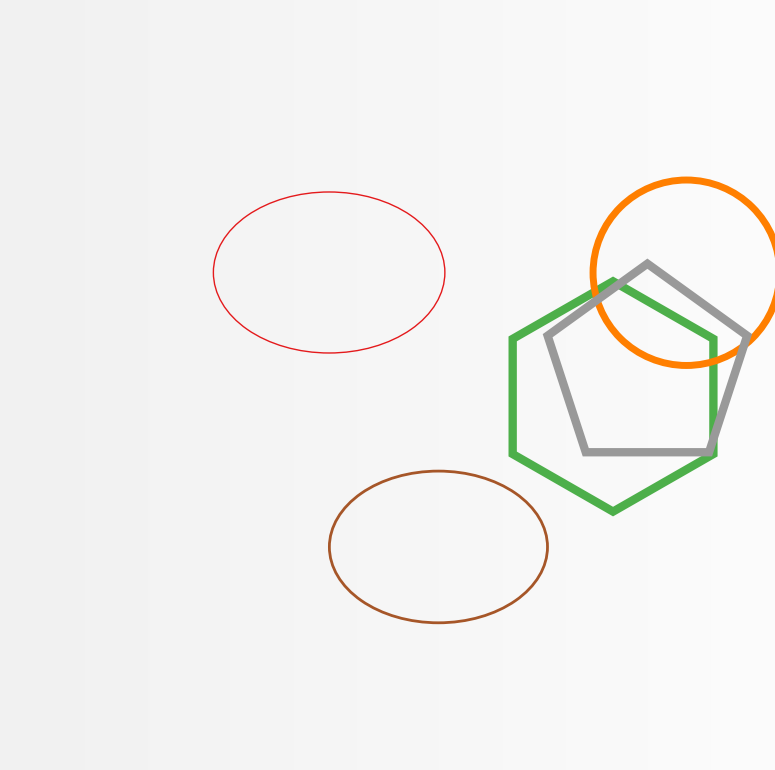[{"shape": "oval", "thickness": 0.5, "radius": 0.75, "center": [0.425, 0.646]}, {"shape": "hexagon", "thickness": 3, "radius": 0.75, "center": [0.791, 0.485]}, {"shape": "circle", "thickness": 2.5, "radius": 0.6, "center": [0.886, 0.646]}, {"shape": "oval", "thickness": 1, "radius": 0.7, "center": [0.566, 0.29]}, {"shape": "pentagon", "thickness": 3, "radius": 0.68, "center": [0.835, 0.522]}]